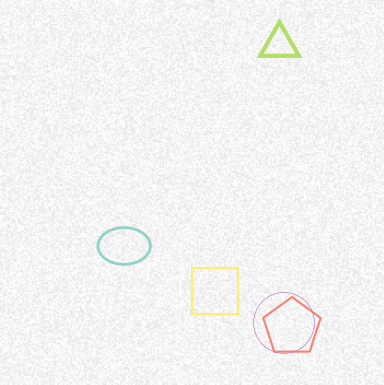[{"shape": "oval", "thickness": 2, "radius": 0.34, "center": [0.322, 0.361]}, {"shape": "pentagon", "thickness": 1.5, "radius": 0.39, "center": [0.758, 0.15]}, {"shape": "triangle", "thickness": 3, "radius": 0.29, "center": [0.726, 0.884]}, {"shape": "circle", "thickness": 0.5, "radius": 0.4, "center": [0.738, 0.161]}, {"shape": "square", "thickness": 1.5, "radius": 0.3, "center": [0.558, 0.243]}]